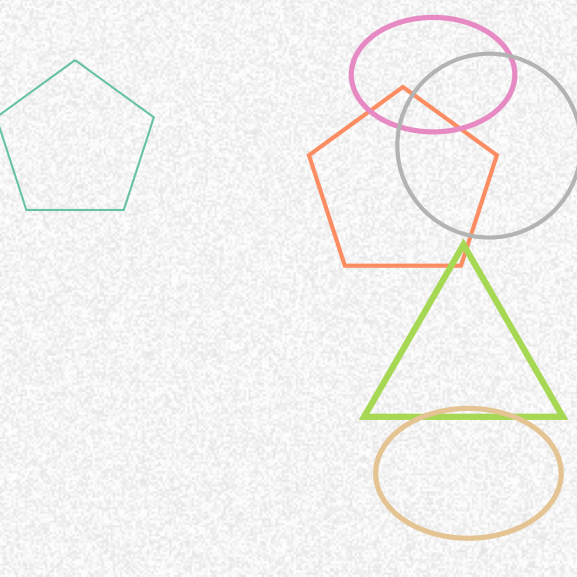[{"shape": "pentagon", "thickness": 1, "radius": 0.72, "center": [0.13, 0.752]}, {"shape": "pentagon", "thickness": 2, "radius": 0.86, "center": [0.698, 0.677]}, {"shape": "oval", "thickness": 2.5, "radius": 0.71, "center": [0.75, 0.87]}, {"shape": "triangle", "thickness": 3, "radius": 0.99, "center": [0.803, 0.377]}, {"shape": "oval", "thickness": 2.5, "radius": 0.8, "center": [0.811, 0.179]}, {"shape": "circle", "thickness": 2, "radius": 0.8, "center": [0.847, 0.747]}]